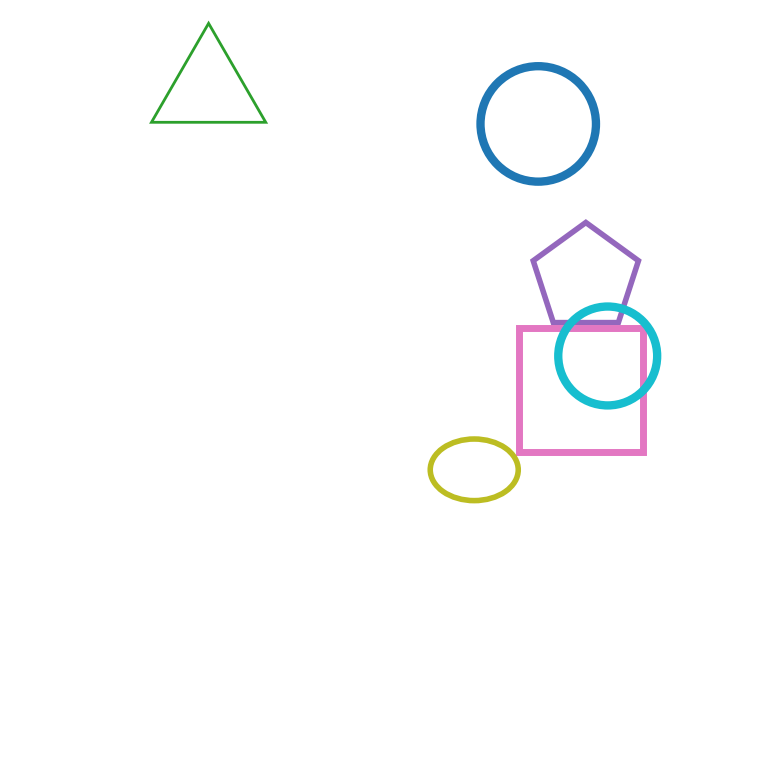[{"shape": "circle", "thickness": 3, "radius": 0.37, "center": [0.699, 0.839]}, {"shape": "triangle", "thickness": 1, "radius": 0.43, "center": [0.271, 0.884]}, {"shape": "pentagon", "thickness": 2, "radius": 0.36, "center": [0.761, 0.639]}, {"shape": "square", "thickness": 2.5, "radius": 0.4, "center": [0.755, 0.494]}, {"shape": "oval", "thickness": 2, "radius": 0.29, "center": [0.616, 0.39]}, {"shape": "circle", "thickness": 3, "radius": 0.32, "center": [0.789, 0.538]}]